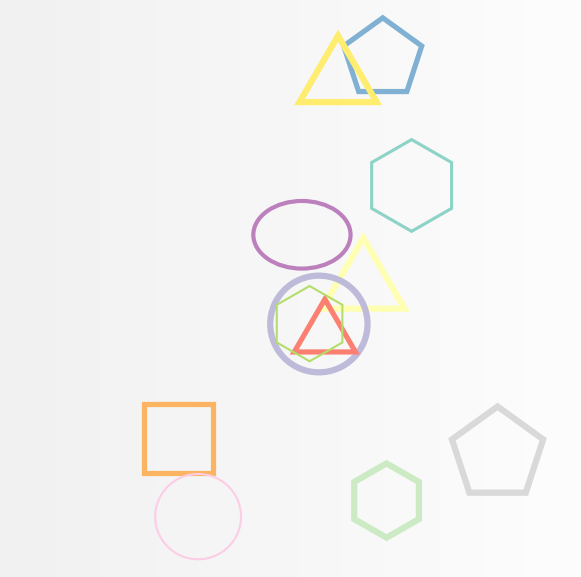[{"shape": "hexagon", "thickness": 1.5, "radius": 0.4, "center": [0.708, 0.678]}, {"shape": "triangle", "thickness": 3, "radius": 0.41, "center": [0.625, 0.506]}, {"shape": "circle", "thickness": 3, "radius": 0.42, "center": [0.549, 0.438]}, {"shape": "triangle", "thickness": 2.5, "radius": 0.3, "center": [0.559, 0.42]}, {"shape": "pentagon", "thickness": 2.5, "radius": 0.35, "center": [0.658, 0.898]}, {"shape": "square", "thickness": 2.5, "radius": 0.3, "center": [0.307, 0.24]}, {"shape": "hexagon", "thickness": 1, "radius": 0.33, "center": [0.533, 0.439]}, {"shape": "circle", "thickness": 1, "radius": 0.37, "center": [0.341, 0.105]}, {"shape": "pentagon", "thickness": 3, "radius": 0.41, "center": [0.856, 0.213]}, {"shape": "oval", "thickness": 2, "radius": 0.42, "center": [0.519, 0.593]}, {"shape": "hexagon", "thickness": 3, "radius": 0.32, "center": [0.665, 0.132]}, {"shape": "triangle", "thickness": 3, "radius": 0.38, "center": [0.582, 0.861]}]